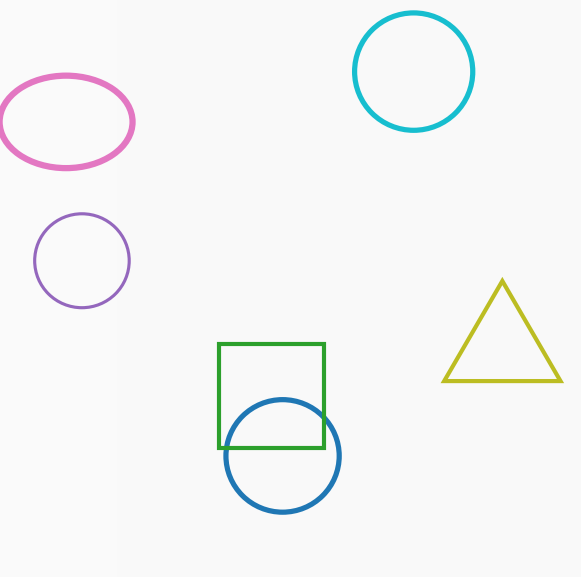[{"shape": "circle", "thickness": 2.5, "radius": 0.49, "center": [0.486, 0.21]}, {"shape": "square", "thickness": 2, "radius": 0.45, "center": [0.467, 0.313]}, {"shape": "circle", "thickness": 1.5, "radius": 0.41, "center": [0.141, 0.548]}, {"shape": "oval", "thickness": 3, "radius": 0.57, "center": [0.114, 0.788]}, {"shape": "triangle", "thickness": 2, "radius": 0.58, "center": [0.864, 0.397]}, {"shape": "circle", "thickness": 2.5, "radius": 0.51, "center": [0.712, 0.875]}]